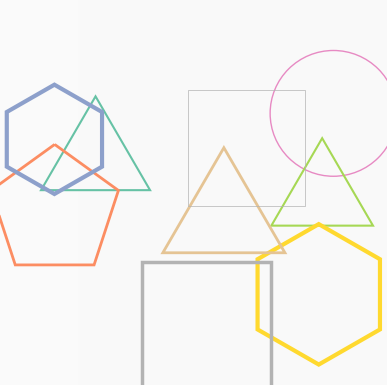[{"shape": "triangle", "thickness": 1.5, "radius": 0.81, "center": [0.247, 0.587]}, {"shape": "pentagon", "thickness": 2, "radius": 0.86, "center": [0.141, 0.452]}, {"shape": "hexagon", "thickness": 3, "radius": 0.71, "center": [0.14, 0.638]}, {"shape": "circle", "thickness": 1, "radius": 0.82, "center": [0.86, 0.706]}, {"shape": "triangle", "thickness": 1.5, "radius": 0.76, "center": [0.831, 0.49]}, {"shape": "hexagon", "thickness": 3, "radius": 0.91, "center": [0.823, 0.236]}, {"shape": "triangle", "thickness": 2, "radius": 0.91, "center": [0.578, 0.434]}, {"shape": "square", "thickness": 0.5, "radius": 0.76, "center": [0.636, 0.616]}, {"shape": "square", "thickness": 2.5, "radius": 0.83, "center": [0.533, 0.153]}]